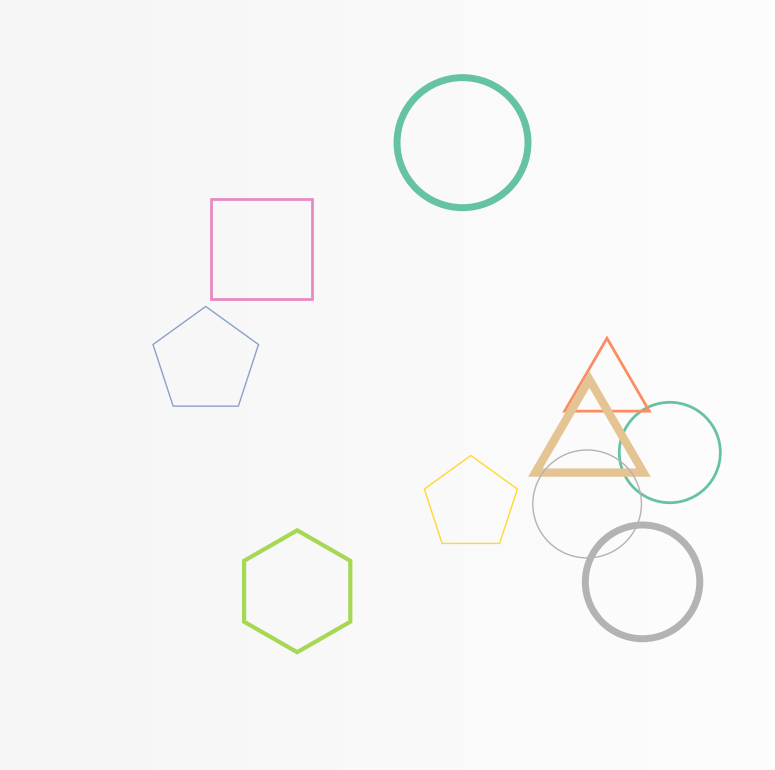[{"shape": "circle", "thickness": 2.5, "radius": 0.42, "center": [0.597, 0.815]}, {"shape": "circle", "thickness": 1, "radius": 0.33, "center": [0.864, 0.412]}, {"shape": "triangle", "thickness": 1, "radius": 0.32, "center": [0.783, 0.498]}, {"shape": "pentagon", "thickness": 0.5, "radius": 0.36, "center": [0.265, 0.53]}, {"shape": "square", "thickness": 1, "radius": 0.33, "center": [0.337, 0.677]}, {"shape": "hexagon", "thickness": 1.5, "radius": 0.4, "center": [0.383, 0.232]}, {"shape": "pentagon", "thickness": 0.5, "radius": 0.32, "center": [0.608, 0.345]}, {"shape": "triangle", "thickness": 3, "radius": 0.4, "center": [0.761, 0.427]}, {"shape": "circle", "thickness": 0.5, "radius": 0.35, "center": [0.758, 0.346]}, {"shape": "circle", "thickness": 2.5, "radius": 0.37, "center": [0.829, 0.244]}]